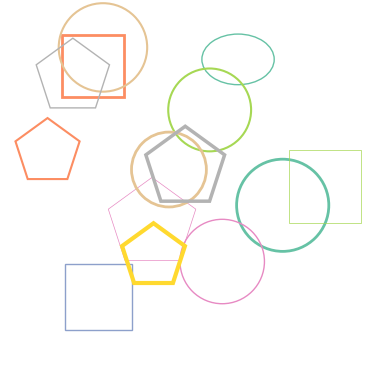[{"shape": "circle", "thickness": 2, "radius": 0.6, "center": [0.734, 0.467]}, {"shape": "oval", "thickness": 1, "radius": 0.47, "center": [0.618, 0.846]}, {"shape": "square", "thickness": 2, "radius": 0.4, "center": [0.241, 0.829]}, {"shape": "pentagon", "thickness": 1.5, "radius": 0.44, "center": [0.123, 0.606]}, {"shape": "square", "thickness": 1, "radius": 0.43, "center": [0.256, 0.228]}, {"shape": "pentagon", "thickness": 0.5, "radius": 0.6, "center": [0.395, 0.42]}, {"shape": "circle", "thickness": 1, "radius": 0.55, "center": [0.577, 0.321]}, {"shape": "square", "thickness": 0.5, "radius": 0.47, "center": [0.845, 0.515]}, {"shape": "circle", "thickness": 1.5, "radius": 0.54, "center": [0.545, 0.714]}, {"shape": "pentagon", "thickness": 3, "radius": 0.43, "center": [0.399, 0.334]}, {"shape": "circle", "thickness": 2, "radius": 0.49, "center": [0.439, 0.56]}, {"shape": "circle", "thickness": 1.5, "radius": 0.57, "center": [0.267, 0.877]}, {"shape": "pentagon", "thickness": 1, "radius": 0.5, "center": [0.189, 0.801]}, {"shape": "pentagon", "thickness": 2.5, "radius": 0.54, "center": [0.481, 0.564]}]